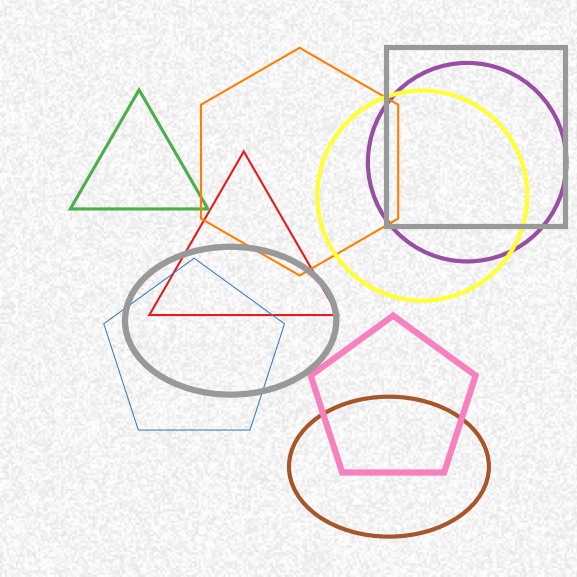[{"shape": "triangle", "thickness": 1, "radius": 0.94, "center": [0.422, 0.548]}, {"shape": "pentagon", "thickness": 0.5, "radius": 0.82, "center": [0.336, 0.388]}, {"shape": "triangle", "thickness": 1.5, "radius": 0.69, "center": [0.241, 0.706]}, {"shape": "circle", "thickness": 2, "radius": 0.86, "center": [0.809, 0.718]}, {"shape": "hexagon", "thickness": 1, "radius": 0.99, "center": [0.519, 0.719]}, {"shape": "circle", "thickness": 2, "radius": 0.91, "center": [0.731, 0.661]}, {"shape": "oval", "thickness": 2, "radius": 0.87, "center": [0.674, 0.191]}, {"shape": "pentagon", "thickness": 3, "radius": 0.75, "center": [0.681, 0.302]}, {"shape": "oval", "thickness": 3, "radius": 0.91, "center": [0.399, 0.444]}, {"shape": "square", "thickness": 2.5, "radius": 0.78, "center": [0.824, 0.762]}]